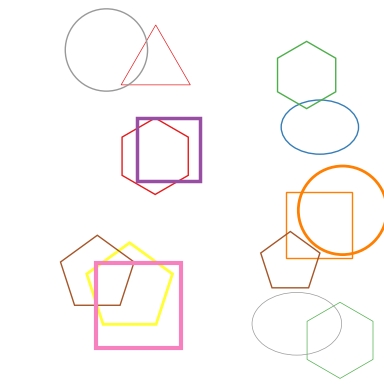[{"shape": "hexagon", "thickness": 1, "radius": 0.5, "center": [0.403, 0.594]}, {"shape": "triangle", "thickness": 0.5, "radius": 0.52, "center": [0.404, 0.831]}, {"shape": "oval", "thickness": 1, "radius": 0.5, "center": [0.831, 0.67]}, {"shape": "hexagon", "thickness": 1, "radius": 0.44, "center": [0.796, 0.805]}, {"shape": "hexagon", "thickness": 0.5, "radius": 0.49, "center": [0.883, 0.116]}, {"shape": "square", "thickness": 2.5, "radius": 0.41, "center": [0.438, 0.612]}, {"shape": "square", "thickness": 1, "radius": 0.43, "center": [0.829, 0.416]}, {"shape": "circle", "thickness": 2, "radius": 0.58, "center": [0.89, 0.454]}, {"shape": "pentagon", "thickness": 2, "radius": 0.59, "center": [0.337, 0.252]}, {"shape": "pentagon", "thickness": 1, "radius": 0.4, "center": [0.754, 0.318]}, {"shape": "pentagon", "thickness": 1, "radius": 0.5, "center": [0.253, 0.288]}, {"shape": "square", "thickness": 3, "radius": 0.55, "center": [0.36, 0.207]}, {"shape": "circle", "thickness": 1, "radius": 0.53, "center": [0.276, 0.87]}, {"shape": "oval", "thickness": 0.5, "radius": 0.58, "center": [0.771, 0.159]}]